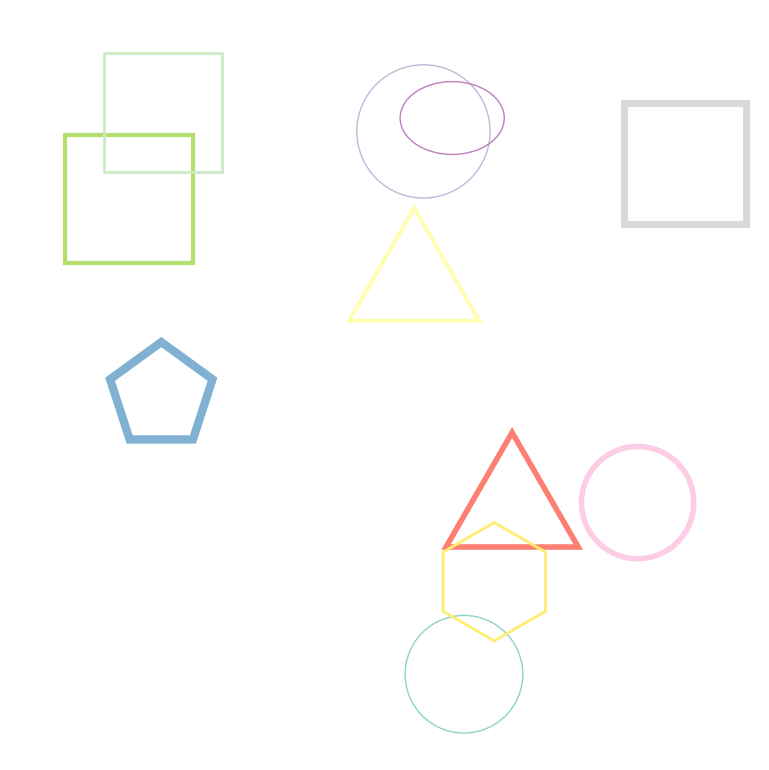[{"shape": "circle", "thickness": 0.5, "radius": 0.38, "center": [0.603, 0.124]}, {"shape": "triangle", "thickness": 1.5, "radius": 0.49, "center": [0.538, 0.632]}, {"shape": "circle", "thickness": 0.5, "radius": 0.43, "center": [0.55, 0.829]}, {"shape": "triangle", "thickness": 2, "radius": 0.5, "center": [0.665, 0.339]}, {"shape": "pentagon", "thickness": 3, "radius": 0.35, "center": [0.209, 0.486]}, {"shape": "square", "thickness": 1.5, "radius": 0.42, "center": [0.168, 0.741]}, {"shape": "circle", "thickness": 2, "radius": 0.36, "center": [0.828, 0.347]}, {"shape": "square", "thickness": 2.5, "radius": 0.39, "center": [0.89, 0.787]}, {"shape": "oval", "thickness": 0.5, "radius": 0.34, "center": [0.587, 0.847]}, {"shape": "square", "thickness": 1, "radius": 0.39, "center": [0.212, 0.854]}, {"shape": "hexagon", "thickness": 1, "radius": 0.38, "center": [0.642, 0.245]}]